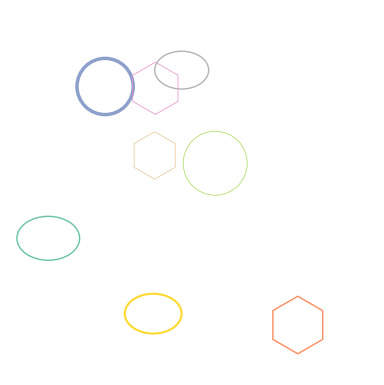[{"shape": "oval", "thickness": 1, "radius": 0.41, "center": [0.125, 0.381]}, {"shape": "hexagon", "thickness": 1, "radius": 0.37, "center": [0.773, 0.156]}, {"shape": "circle", "thickness": 2.5, "radius": 0.37, "center": [0.273, 0.775]}, {"shape": "hexagon", "thickness": 0.5, "radius": 0.34, "center": [0.404, 0.771]}, {"shape": "circle", "thickness": 0.5, "radius": 0.42, "center": [0.559, 0.576]}, {"shape": "oval", "thickness": 1.5, "radius": 0.37, "center": [0.398, 0.185]}, {"shape": "hexagon", "thickness": 0.5, "radius": 0.31, "center": [0.402, 0.596]}, {"shape": "oval", "thickness": 1, "radius": 0.35, "center": [0.472, 0.818]}]